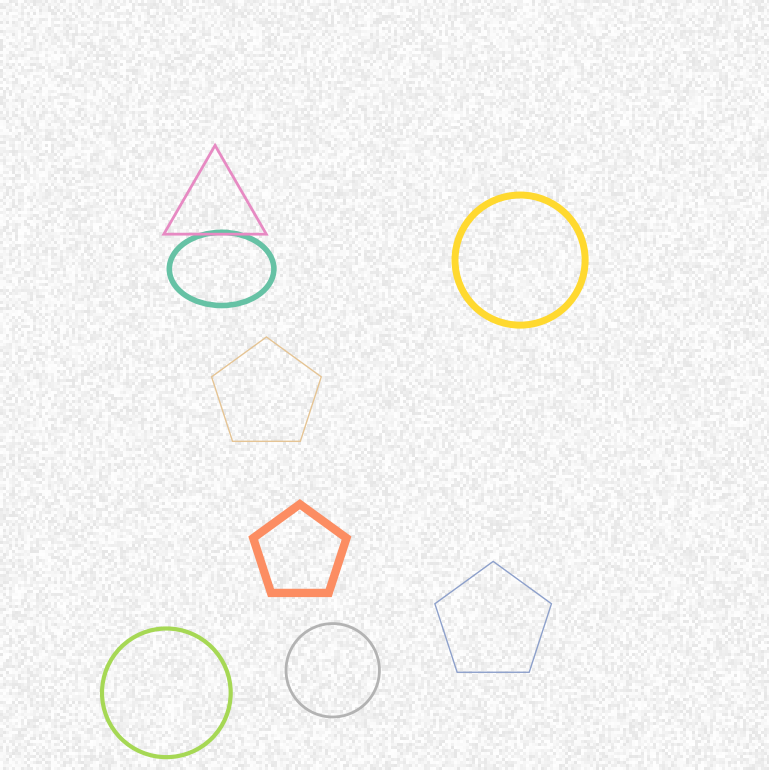[{"shape": "oval", "thickness": 2, "radius": 0.34, "center": [0.288, 0.651]}, {"shape": "pentagon", "thickness": 3, "radius": 0.32, "center": [0.389, 0.282]}, {"shape": "pentagon", "thickness": 0.5, "radius": 0.4, "center": [0.64, 0.191]}, {"shape": "triangle", "thickness": 1, "radius": 0.38, "center": [0.279, 0.734]}, {"shape": "circle", "thickness": 1.5, "radius": 0.42, "center": [0.216, 0.1]}, {"shape": "circle", "thickness": 2.5, "radius": 0.42, "center": [0.675, 0.662]}, {"shape": "pentagon", "thickness": 0.5, "radius": 0.37, "center": [0.346, 0.487]}, {"shape": "circle", "thickness": 1, "radius": 0.3, "center": [0.432, 0.13]}]